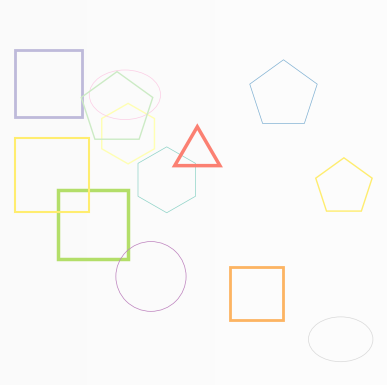[{"shape": "hexagon", "thickness": 0.5, "radius": 0.43, "center": [0.43, 0.533]}, {"shape": "hexagon", "thickness": 1, "radius": 0.39, "center": [0.331, 0.653]}, {"shape": "square", "thickness": 2, "radius": 0.43, "center": [0.125, 0.782]}, {"shape": "triangle", "thickness": 2.5, "radius": 0.34, "center": [0.509, 0.603]}, {"shape": "pentagon", "thickness": 0.5, "radius": 0.46, "center": [0.732, 0.753]}, {"shape": "square", "thickness": 2, "radius": 0.35, "center": [0.662, 0.238]}, {"shape": "square", "thickness": 2.5, "radius": 0.45, "center": [0.239, 0.417]}, {"shape": "oval", "thickness": 0.5, "radius": 0.46, "center": [0.322, 0.754]}, {"shape": "oval", "thickness": 0.5, "radius": 0.42, "center": [0.879, 0.119]}, {"shape": "circle", "thickness": 0.5, "radius": 0.45, "center": [0.39, 0.282]}, {"shape": "pentagon", "thickness": 1, "radius": 0.49, "center": [0.302, 0.717]}, {"shape": "square", "thickness": 1.5, "radius": 0.48, "center": [0.134, 0.545]}, {"shape": "pentagon", "thickness": 1, "radius": 0.38, "center": [0.888, 0.514]}]